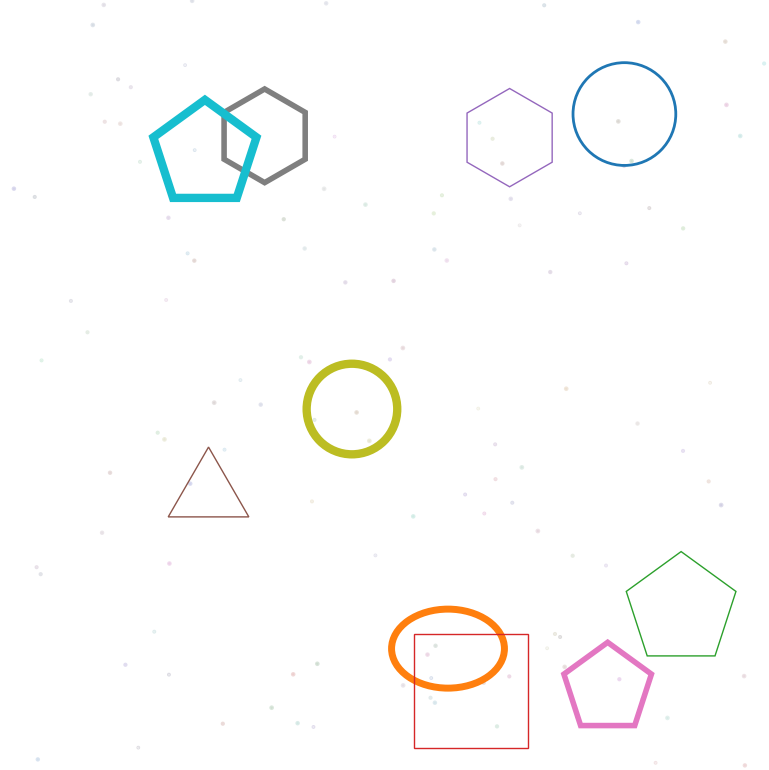[{"shape": "circle", "thickness": 1, "radius": 0.33, "center": [0.811, 0.852]}, {"shape": "oval", "thickness": 2.5, "radius": 0.37, "center": [0.582, 0.158]}, {"shape": "pentagon", "thickness": 0.5, "radius": 0.37, "center": [0.885, 0.209]}, {"shape": "square", "thickness": 0.5, "radius": 0.37, "center": [0.612, 0.103]}, {"shape": "hexagon", "thickness": 0.5, "radius": 0.32, "center": [0.662, 0.821]}, {"shape": "triangle", "thickness": 0.5, "radius": 0.3, "center": [0.271, 0.359]}, {"shape": "pentagon", "thickness": 2, "radius": 0.3, "center": [0.789, 0.106]}, {"shape": "hexagon", "thickness": 2, "radius": 0.3, "center": [0.344, 0.824]}, {"shape": "circle", "thickness": 3, "radius": 0.29, "center": [0.457, 0.469]}, {"shape": "pentagon", "thickness": 3, "radius": 0.35, "center": [0.266, 0.8]}]